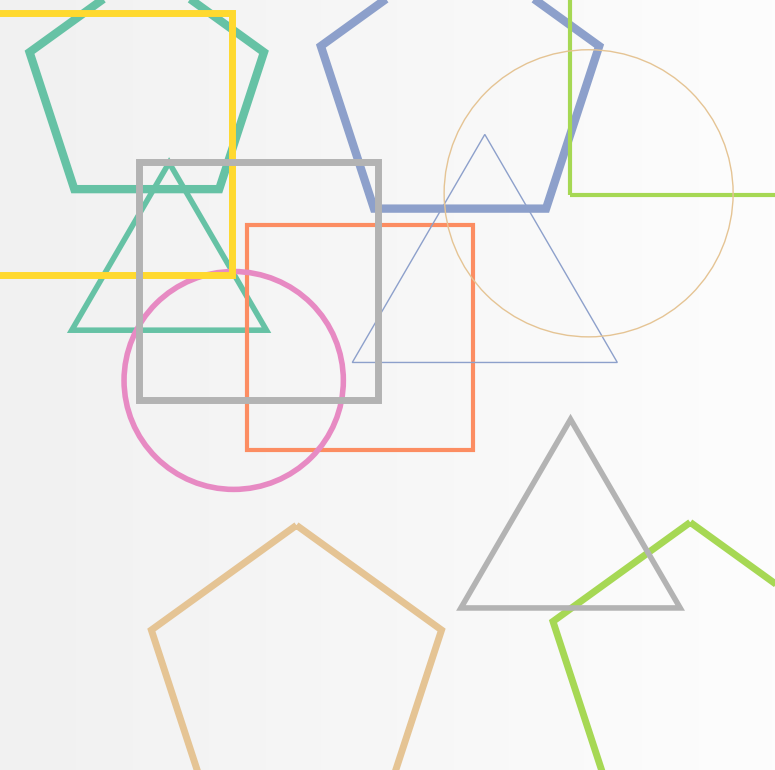[{"shape": "pentagon", "thickness": 3, "radius": 0.8, "center": [0.189, 0.883]}, {"shape": "triangle", "thickness": 2, "radius": 0.73, "center": [0.218, 0.644]}, {"shape": "square", "thickness": 1.5, "radius": 0.73, "center": [0.465, 0.561]}, {"shape": "triangle", "thickness": 0.5, "radius": 0.99, "center": [0.626, 0.628]}, {"shape": "pentagon", "thickness": 3, "radius": 0.94, "center": [0.594, 0.882]}, {"shape": "circle", "thickness": 2, "radius": 0.71, "center": [0.302, 0.506]}, {"shape": "square", "thickness": 1.5, "radius": 0.74, "center": [0.883, 0.895]}, {"shape": "pentagon", "thickness": 2.5, "radius": 0.93, "center": [0.891, 0.135]}, {"shape": "square", "thickness": 2.5, "radius": 0.85, "center": [0.129, 0.813]}, {"shape": "circle", "thickness": 0.5, "radius": 0.93, "center": [0.76, 0.749]}, {"shape": "pentagon", "thickness": 2.5, "radius": 0.98, "center": [0.383, 0.121]}, {"shape": "square", "thickness": 2.5, "radius": 0.77, "center": [0.333, 0.635]}, {"shape": "triangle", "thickness": 2, "radius": 0.82, "center": [0.736, 0.292]}]